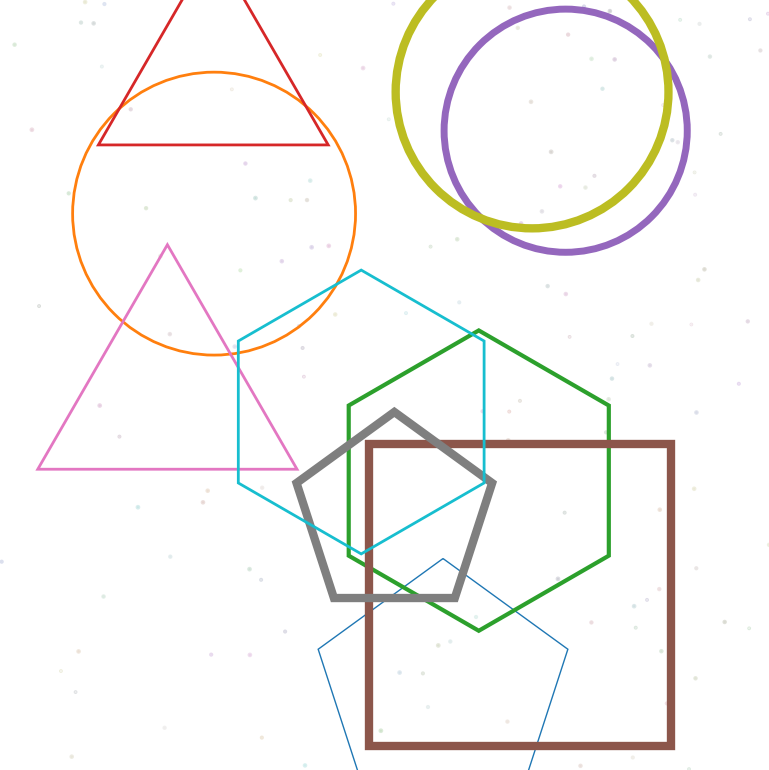[{"shape": "pentagon", "thickness": 0.5, "radius": 0.85, "center": [0.575, 0.104]}, {"shape": "circle", "thickness": 1, "radius": 0.92, "center": [0.278, 0.723]}, {"shape": "hexagon", "thickness": 1.5, "radius": 0.98, "center": [0.622, 0.376]}, {"shape": "triangle", "thickness": 1, "radius": 0.86, "center": [0.277, 0.898]}, {"shape": "circle", "thickness": 2.5, "radius": 0.79, "center": [0.735, 0.83]}, {"shape": "square", "thickness": 3, "radius": 0.98, "center": [0.676, 0.228]}, {"shape": "triangle", "thickness": 1, "radius": 0.97, "center": [0.217, 0.488]}, {"shape": "pentagon", "thickness": 3, "radius": 0.67, "center": [0.512, 0.331]}, {"shape": "circle", "thickness": 3, "radius": 0.89, "center": [0.691, 0.881]}, {"shape": "hexagon", "thickness": 1, "radius": 0.92, "center": [0.469, 0.465]}]